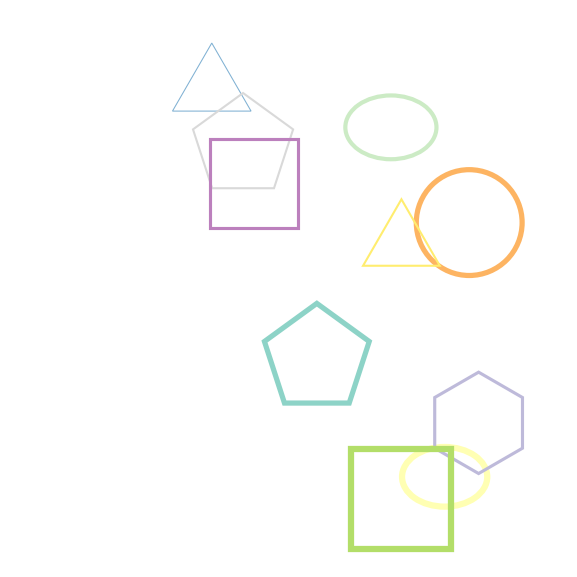[{"shape": "pentagon", "thickness": 2.5, "radius": 0.48, "center": [0.549, 0.378]}, {"shape": "oval", "thickness": 3, "radius": 0.37, "center": [0.77, 0.174]}, {"shape": "hexagon", "thickness": 1.5, "radius": 0.44, "center": [0.829, 0.267]}, {"shape": "triangle", "thickness": 0.5, "radius": 0.39, "center": [0.367, 0.846]}, {"shape": "circle", "thickness": 2.5, "radius": 0.46, "center": [0.812, 0.614]}, {"shape": "square", "thickness": 3, "radius": 0.43, "center": [0.695, 0.135]}, {"shape": "pentagon", "thickness": 1, "radius": 0.46, "center": [0.421, 0.747]}, {"shape": "square", "thickness": 1.5, "radius": 0.38, "center": [0.44, 0.682]}, {"shape": "oval", "thickness": 2, "radius": 0.39, "center": [0.677, 0.779]}, {"shape": "triangle", "thickness": 1, "radius": 0.38, "center": [0.695, 0.577]}]